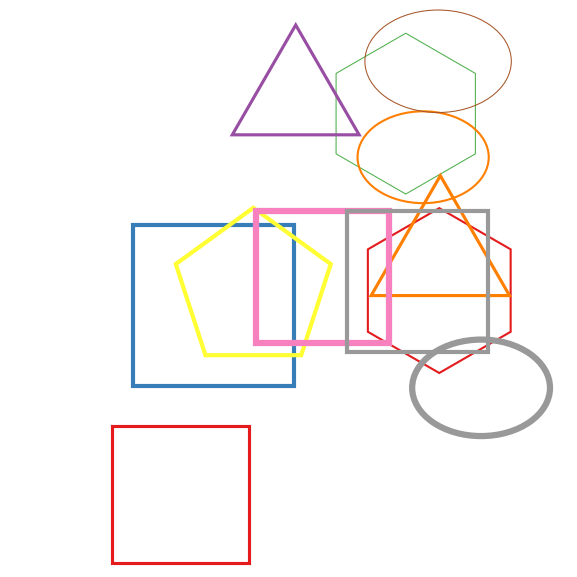[{"shape": "hexagon", "thickness": 1, "radius": 0.71, "center": [0.761, 0.496]}, {"shape": "square", "thickness": 1.5, "radius": 0.6, "center": [0.313, 0.143]}, {"shape": "square", "thickness": 2, "radius": 0.7, "center": [0.369, 0.471]}, {"shape": "hexagon", "thickness": 0.5, "radius": 0.7, "center": [0.703, 0.802]}, {"shape": "triangle", "thickness": 1.5, "radius": 0.63, "center": [0.512, 0.829]}, {"shape": "oval", "thickness": 1, "radius": 0.57, "center": [0.733, 0.727]}, {"shape": "triangle", "thickness": 1.5, "radius": 0.69, "center": [0.762, 0.556]}, {"shape": "pentagon", "thickness": 2, "radius": 0.71, "center": [0.439, 0.498]}, {"shape": "oval", "thickness": 0.5, "radius": 0.63, "center": [0.759, 0.893]}, {"shape": "square", "thickness": 3, "radius": 0.57, "center": [0.558, 0.519]}, {"shape": "oval", "thickness": 3, "radius": 0.6, "center": [0.833, 0.328]}, {"shape": "square", "thickness": 2, "radius": 0.61, "center": [0.723, 0.511]}]